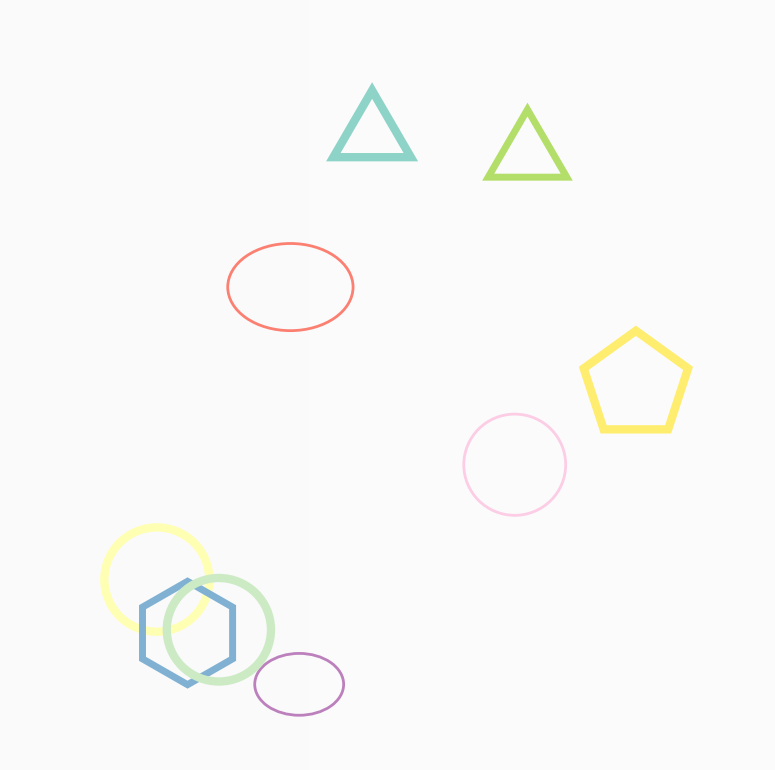[{"shape": "triangle", "thickness": 3, "radius": 0.29, "center": [0.48, 0.825]}, {"shape": "circle", "thickness": 3, "radius": 0.34, "center": [0.202, 0.247]}, {"shape": "oval", "thickness": 1, "radius": 0.4, "center": [0.375, 0.627]}, {"shape": "hexagon", "thickness": 2.5, "radius": 0.34, "center": [0.242, 0.178]}, {"shape": "triangle", "thickness": 2.5, "radius": 0.29, "center": [0.681, 0.799]}, {"shape": "circle", "thickness": 1, "radius": 0.33, "center": [0.664, 0.396]}, {"shape": "oval", "thickness": 1, "radius": 0.29, "center": [0.386, 0.111]}, {"shape": "circle", "thickness": 3, "radius": 0.34, "center": [0.282, 0.182]}, {"shape": "pentagon", "thickness": 3, "radius": 0.35, "center": [0.821, 0.5]}]